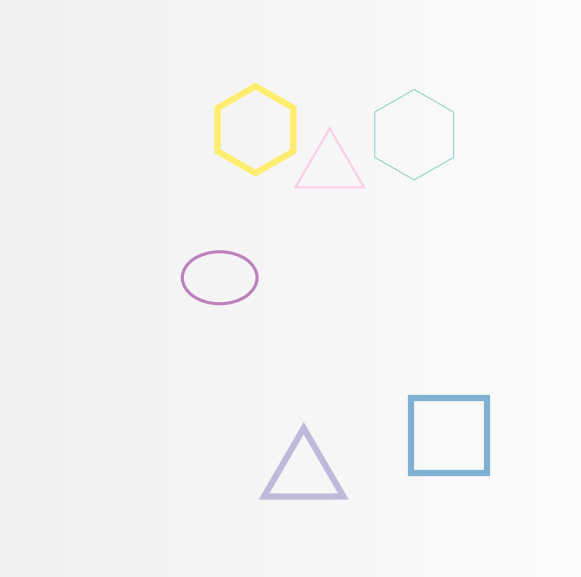[{"shape": "hexagon", "thickness": 0.5, "radius": 0.39, "center": [0.713, 0.766]}, {"shape": "triangle", "thickness": 3, "radius": 0.39, "center": [0.522, 0.179]}, {"shape": "square", "thickness": 3, "radius": 0.33, "center": [0.772, 0.245]}, {"shape": "triangle", "thickness": 1, "radius": 0.34, "center": [0.567, 0.709]}, {"shape": "oval", "thickness": 1.5, "radius": 0.32, "center": [0.378, 0.518]}, {"shape": "hexagon", "thickness": 3, "radius": 0.38, "center": [0.44, 0.775]}]